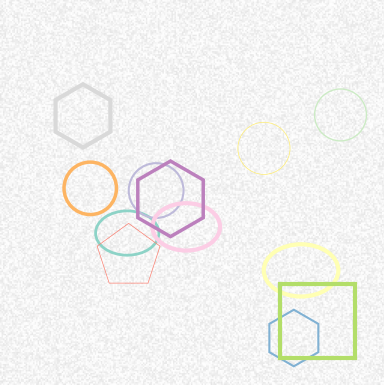[{"shape": "oval", "thickness": 2, "radius": 0.41, "center": [0.331, 0.395]}, {"shape": "oval", "thickness": 3, "radius": 0.48, "center": [0.782, 0.298]}, {"shape": "circle", "thickness": 1.5, "radius": 0.36, "center": [0.406, 0.505]}, {"shape": "pentagon", "thickness": 0.5, "radius": 0.43, "center": [0.334, 0.334]}, {"shape": "hexagon", "thickness": 1.5, "radius": 0.37, "center": [0.763, 0.122]}, {"shape": "circle", "thickness": 2.5, "radius": 0.34, "center": [0.234, 0.511]}, {"shape": "square", "thickness": 3, "radius": 0.48, "center": [0.825, 0.166]}, {"shape": "oval", "thickness": 3, "radius": 0.44, "center": [0.484, 0.411]}, {"shape": "hexagon", "thickness": 3, "radius": 0.41, "center": [0.216, 0.699]}, {"shape": "hexagon", "thickness": 2.5, "radius": 0.49, "center": [0.443, 0.484]}, {"shape": "circle", "thickness": 1, "radius": 0.34, "center": [0.885, 0.701]}, {"shape": "circle", "thickness": 0.5, "radius": 0.34, "center": [0.686, 0.615]}]